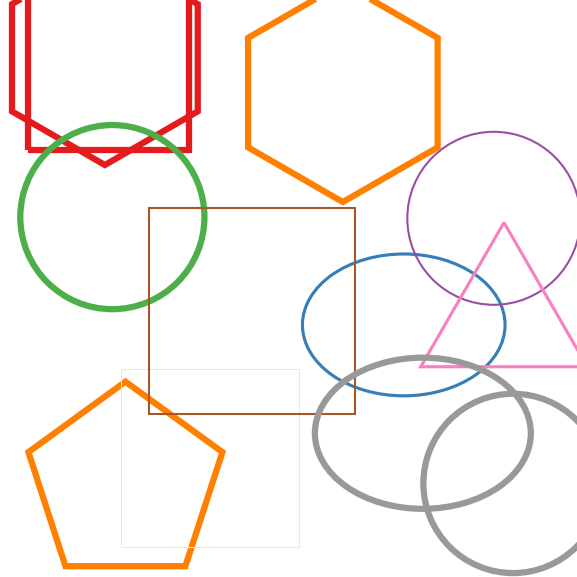[{"shape": "hexagon", "thickness": 3, "radius": 0.93, "center": [0.182, 0.899]}, {"shape": "square", "thickness": 3, "radius": 0.69, "center": [0.188, 0.878]}, {"shape": "oval", "thickness": 1.5, "radius": 0.88, "center": [0.699, 0.437]}, {"shape": "circle", "thickness": 3, "radius": 0.8, "center": [0.195, 0.623]}, {"shape": "circle", "thickness": 1, "radius": 0.75, "center": [0.855, 0.621]}, {"shape": "hexagon", "thickness": 3, "radius": 0.95, "center": [0.594, 0.839]}, {"shape": "pentagon", "thickness": 3, "radius": 0.88, "center": [0.217, 0.162]}, {"shape": "square", "thickness": 0.5, "radius": 0.77, "center": [0.363, 0.205]}, {"shape": "square", "thickness": 1, "radius": 0.89, "center": [0.436, 0.461]}, {"shape": "triangle", "thickness": 1.5, "radius": 0.83, "center": [0.873, 0.447]}, {"shape": "oval", "thickness": 3, "radius": 0.93, "center": [0.732, 0.249]}, {"shape": "circle", "thickness": 3, "radius": 0.78, "center": [0.888, 0.162]}]